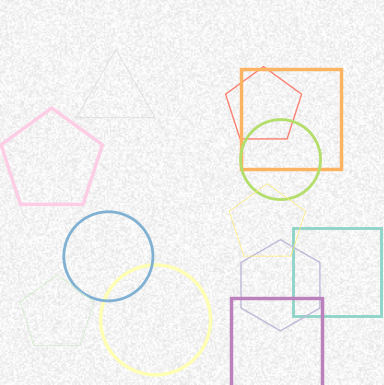[{"shape": "square", "thickness": 2, "radius": 0.57, "center": [0.874, 0.294]}, {"shape": "circle", "thickness": 2.5, "radius": 0.71, "center": [0.404, 0.169]}, {"shape": "hexagon", "thickness": 1, "radius": 0.59, "center": [0.728, 0.259]}, {"shape": "pentagon", "thickness": 1, "radius": 0.52, "center": [0.685, 0.723]}, {"shape": "circle", "thickness": 2, "radius": 0.58, "center": [0.281, 0.334]}, {"shape": "square", "thickness": 2.5, "radius": 0.65, "center": [0.756, 0.691]}, {"shape": "circle", "thickness": 2, "radius": 0.52, "center": [0.729, 0.586]}, {"shape": "pentagon", "thickness": 2.5, "radius": 0.69, "center": [0.134, 0.581]}, {"shape": "triangle", "thickness": 0.5, "radius": 0.59, "center": [0.301, 0.753]}, {"shape": "square", "thickness": 2.5, "radius": 0.59, "center": [0.717, 0.109]}, {"shape": "pentagon", "thickness": 0.5, "radius": 0.51, "center": [0.148, 0.185]}, {"shape": "pentagon", "thickness": 0.5, "radius": 0.52, "center": [0.695, 0.419]}]